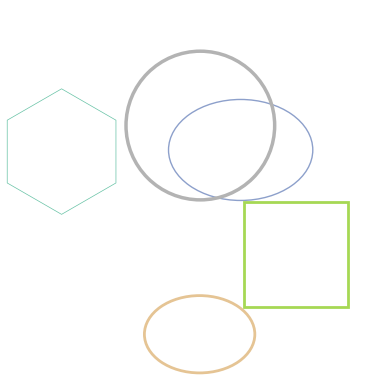[{"shape": "hexagon", "thickness": 0.5, "radius": 0.82, "center": [0.16, 0.606]}, {"shape": "oval", "thickness": 1, "radius": 0.94, "center": [0.625, 0.61]}, {"shape": "square", "thickness": 2, "radius": 0.68, "center": [0.768, 0.338]}, {"shape": "oval", "thickness": 2, "radius": 0.72, "center": [0.518, 0.132]}, {"shape": "circle", "thickness": 2.5, "radius": 0.97, "center": [0.52, 0.674]}]